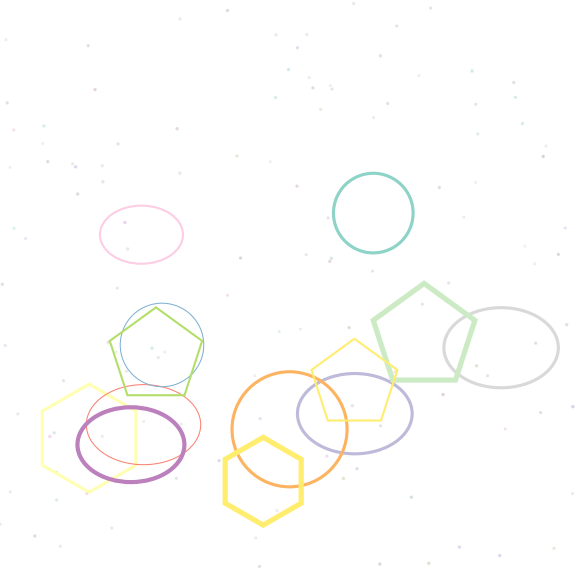[{"shape": "circle", "thickness": 1.5, "radius": 0.34, "center": [0.646, 0.63]}, {"shape": "hexagon", "thickness": 1.5, "radius": 0.47, "center": [0.154, 0.24]}, {"shape": "oval", "thickness": 1.5, "radius": 0.5, "center": [0.614, 0.283]}, {"shape": "oval", "thickness": 0.5, "radius": 0.5, "center": [0.249, 0.264]}, {"shape": "circle", "thickness": 0.5, "radius": 0.36, "center": [0.281, 0.402]}, {"shape": "circle", "thickness": 1.5, "radius": 0.5, "center": [0.501, 0.256]}, {"shape": "pentagon", "thickness": 1, "radius": 0.42, "center": [0.27, 0.383]}, {"shape": "oval", "thickness": 1, "radius": 0.36, "center": [0.245, 0.593]}, {"shape": "oval", "thickness": 1.5, "radius": 0.5, "center": [0.868, 0.397]}, {"shape": "oval", "thickness": 2, "radius": 0.46, "center": [0.227, 0.229]}, {"shape": "pentagon", "thickness": 2.5, "radius": 0.46, "center": [0.734, 0.416]}, {"shape": "pentagon", "thickness": 1, "radius": 0.39, "center": [0.614, 0.334]}, {"shape": "hexagon", "thickness": 2.5, "radius": 0.38, "center": [0.456, 0.166]}]